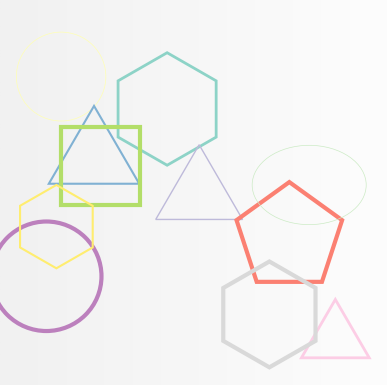[{"shape": "hexagon", "thickness": 2, "radius": 0.73, "center": [0.431, 0.717]}, {"shape": "circle", "thickness": 0.5, "radius": 0.58, "center": [0.158, 0.801]}, {"shape": "triangle", "thickness": 1, "radius": 0.65, "center": [0.514, 0.495]}, {"shape": "pentagon", "thickness": 3, "radius": 0.72, "center": [0.747, 0.384]}, {"shape": "triangle", "thickness": 1.5, "radius": 0.67, "center": [0.243, 0.59]}, {"shape": "square", "thickness": 3, "radius": 0.51, "center": [0.259, 0.569]}, {"shape": "triangle", "thickness": 2, "radius": 0.51, "center": [0.865, 0.121]}, {"shape": "hexagon", "thickness": 3, "radius": 0.69, "center": [0.695, 0.183]}, {"shape": "circle", "thickness": 3, "radius": 0.71, "center": [0.12, 0.282]}, {"shape": "oval", "thickness": 0.5, "radius": 0.74, "center": [0.798, 0.52]}, {"shape": "hexagon", "thickness": 1.5, "radius": 0.54, "center": [0.145, 0.411]}]